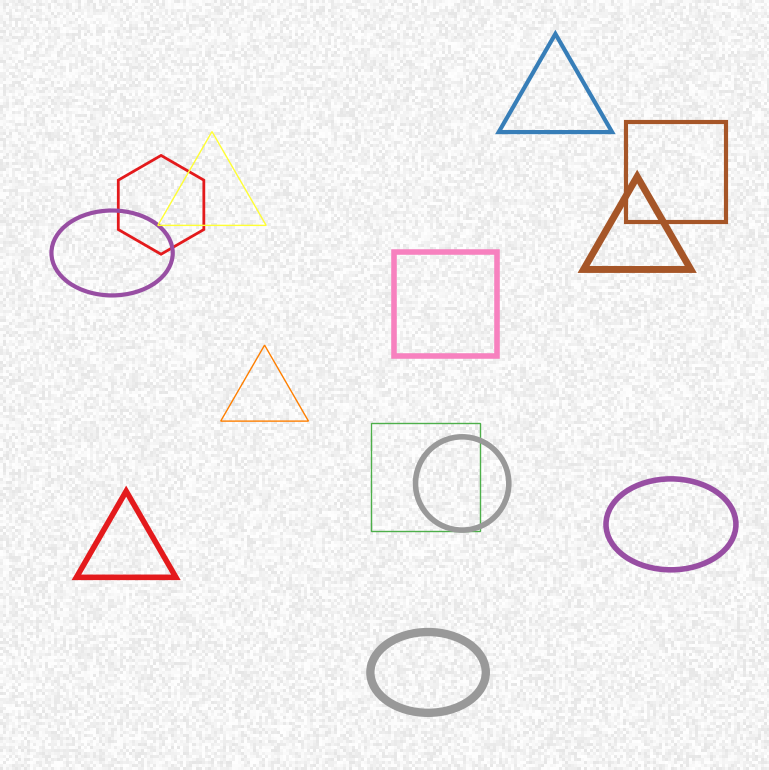[{"shape": "triangle", "thickness": 2, "radius": 0.37, "center": [0.164, 0.288]}, {"shape": "hexagon", "thickness": 1, "radius": 0.32, "center": [0.209, 0.734]}, {"shape": "triangle", "thickness": 1.5, "radius": 0.43, "center": [0.721, 0.871]}, {"shape": "square", "thickness": 0.5, "radius": 0.35, "center": [0.553, 0.38]}, {"shape": "oval", "thickness": 1.5, "radius": 0.39, "center": [0.146, 0.671]}, {"shape": "oval", "thickness": 2, "radius": 0.42, "center": [0.871, 0.319]}, {"shape": "triangle", "thickness": 0.5, "radius": 0.33, "center": [0.344, 0.486]}, {"shape": "triangle", "thickness": 0.5, "radius": 0.41, "center": [0.275, 0.748]}, {"shape": "square", "thickness": 1.5, "radius": 0.33, "center": [0.878, 0.776]}, {"shape": "triangle", "thickness": 2.5, "radius": 0.4, "center": [0.828, 0.69]}, {"shape": "square", "thickness": 2, "radius": 0.34, "center": [0.579, 0.605]}, {"shape": "circle", "thickness": 2, "radius": 0.3, "center": [0.6, 0.372]}, {"shape": "oval", "thickness": 3, "radius": 0.37, "center": [0.556, 0.127]}]